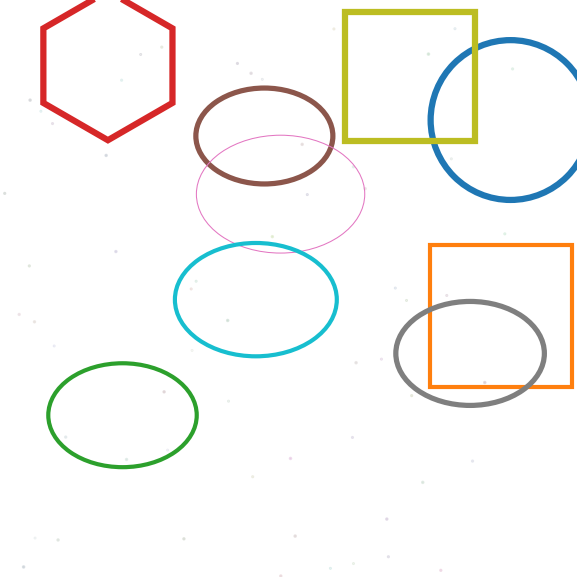[{"shape": "circle", "thickness": 3, "radius": 0.69, "center": [0.884, 0.791]}, {"shape": "square", "thickness": 2, "radius": 0.62, "center": [0.867, 0.453]}, {"shape": "oval", "thickness": 2, "radius": 0.64, "center": [0.212, 0.28]}, {"shape": "hexagon", "thickness": 3, "radius": 0.65, "center": [0.187, 0.885]}, {"shape": "oval", "thickness": 2.5, "radius": 0.59, "center": [0.458, 0.764]}, {"shape": "oval", "thickness": 0.5, "radius": 0.73, "center": [0.486, 0.663]}, {"shape": "oval", "thickness": 2.5, "radius": 0.64, "center": [0.814, 0.387]}, {"shape": "square", "thickness": 3, "radius": 0.56, "center": [0.71, 0.867]}, {"shape": "oval", "thickness": 2, "radius": 0.7, "center": [0.443, 0.48]}]